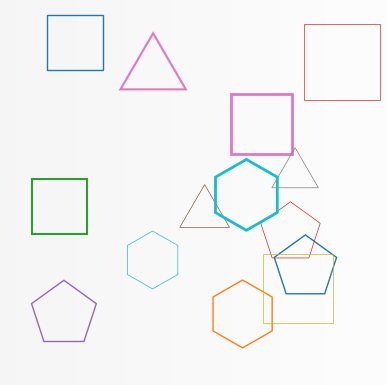[{"shape": "pentagon", "thickness": 1, "radius": 0.42, "center": [0.788, 0.305]}, {"shape": "square", "thickness": 1, "radius": 0.36, "center": [0.193, 0.89]}, {"shape": "hexagon", "thickness": 1, "radius": 0.44, "center": [0.626, 0.185]}, {"shape": "square", "thickness": 1.5, "radius": 0.36, "center": [0.154, 0.463]}, {"shape": "square", "thickness": 0.5, "radius": 0.49, "center": [0.882, 0.839]}, {"shape": "pentagon", "thickness": 0.5, "radius": 0.4, "center": [0.75, 0.395]}, {"shape": "pentagon", "thickness": 1, "radius": 0.44, "center": [0.165, 0.184]}, {"shape": "triangle", "thickness": 0.5, "radius": 0.37, "center": [0.528, 0.446]}, {"shape": "triangle", "thickness": 1.5, "radius": 0.49, "center": [0.395, 0.817]}, {"shape": "square", "thickness": 2, "radius": 0.39, "center": [0.675, 0.678]}, {"shape": "triangle", "thickness": 0.5, "radius": 0.35, "center": [0.762, 0.547]}, {"shape": "square", "thickness": 0.5, "radius": 0.45, "center": [0.768, 0.251]}, {"shape": "hexagon", "thickness": 0.5, "radius": 0.38, "center": [0.394, 0.325]}, {"shape": "hexagon", "thickness": 2, "radius": 0.46, "center": [0.636, 0.494]}]